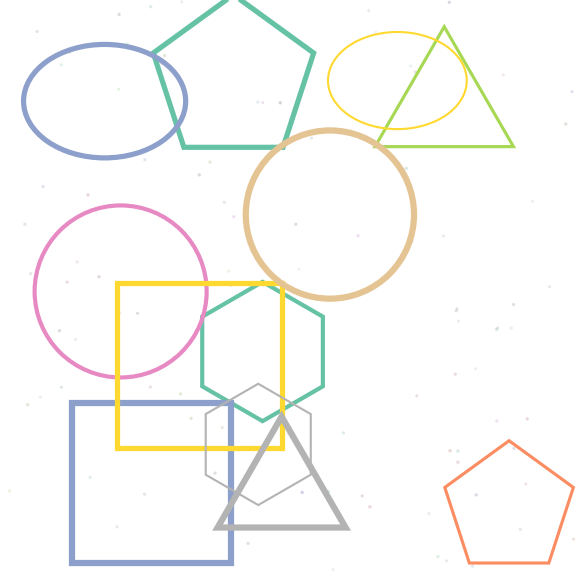[{"shape": "pentagon", "thickness": 2.5, "radius": 0.73, "center": [0.404, 0.862]}, {"shape": "hexagon", "thickness": 2, "radius": 0.6, "center": [0.455, 0.39]}, {"shape": "pentagon", "thickness": 1.5, "radius": 0.59, "center": [0.882, 0.119]}, {"shape": "oval", "thickness": 2.5, "radius": 0.7, "center": [0.181, 0.824]}, {"shape": "square", "thickness": 3, "radius": 0.69, "center": [0.262, 0.163]}, {"shape": "circle", "thickness": 2, "radius": 0.74, "center": [0.209, 0.494]}, {"shape": "triangle", "thickness": 1.5, "radius": 0.69, "center": [0.769, 0.814]}, {"shape": "oval", "thickness": 1, "radius": 0.6, "center": [0.688, 0.86]}, {"shape": "square", "thickness": 2.5, "radius": 0.71, "center": [0.345, 0.366]}, {"shape": "circle", "thickness": 3, "radius": 0.73, "center": [0.571, 0.628]}, {"shape": "hexagon", "thickness": 1, "radius": 0.53, "center": [0.447, 0.23]}, {"shape": "triangle", "thickness": 3, "radius": 0.64, "center": [0.488, 0.15]}]